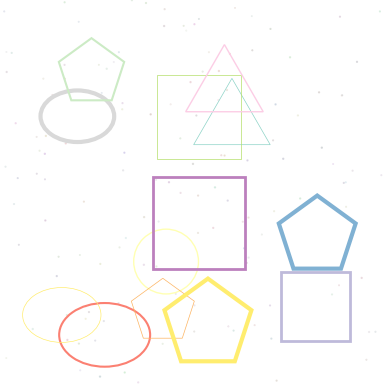[{"shape": "triangle", "thickness": 0.5, "radius": 0.57, "center": [0.602, 0.682]}, {"shape": "circle", "thickness": 1, "radius": 0.42, "center": [0.431, 0.321]}, {"shape": "square", "thickness": 2, "radius": 0.45, "center": [0.82, 0.203]}, {"shape": "oval", "thickness": 1.5, "radius": 0.59, "center": [0.272, 0.13]}, {"shape": "pentagon", "thickness": 3, "radius": 0.52, "center": [0.824, 0.387]}, {"shape": "pentagon", "thickness": 0.5, "radius": 0.43, "center": [0.423, 0.191]}, {"shape": "square", "thickness": 0.5, "radius": 0.54, "center": [0.517, 0.696]}, {"shape": "triangle", "thickness": 1, "radius": 0.58, "center": [0.583, 0.768]}, {"shape": "oval", "thickness": 3, "radius": 0.48, "center": [0.201, 0.698]}, {"shape": "square", "thickness": 2, "radius": 0.6, "center": [0.516, 0.42]}, {"shape": "pentagon", "thickness": 1.5, "radius": 0.45, "center": [0.238, 0.812]}, {"shape": "pentagon", "thickness": 3, "radius": 0.59, "center": [0.54, 0.158]}, {"shape": "oval", "thickness": 0.5, "radius": 0.51, "center": [0.161, 0.182]}]